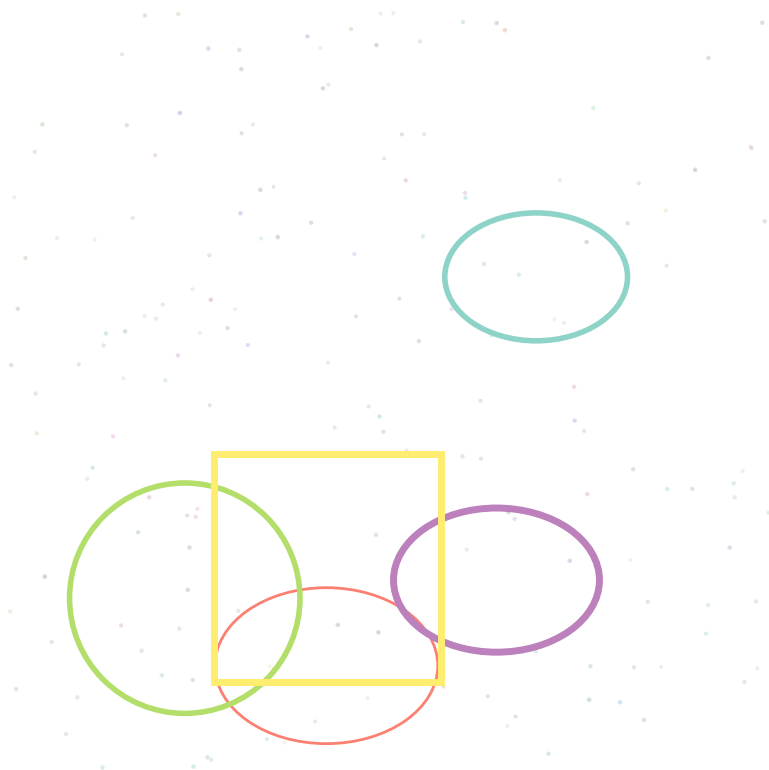[{"shape": "oval", "thickness": 2, "radius": 0.59, "center": [0.696, 0.64]}, {"shape": "oval", "thickness": 1, "radius": 0.72, "center": [0.424, 0.135]}, {"shape": "circle", "thickness": 2, "radius": 0.75, "center": [0.24, 0.223]}, {"shape": "oval", "thickness": 2.5, "radius": 0.67, "center": [0.645, 0.247]}, {"shape": "square", "thickness": 2.5, "radius": 0.74, "center": [0.425, 0.262]}]